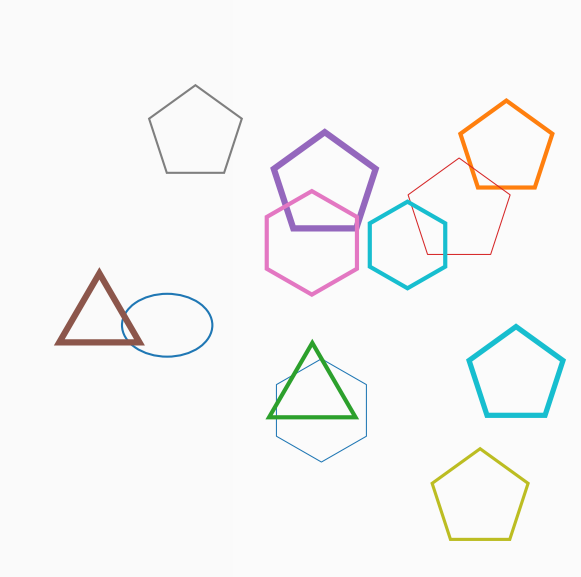[{"shape": "oval", "thickness": 1, "radius": 0.39, "center": [0.288, 0.436]}, {"shape": "hexagon", "thickness": 0.5, "radius": 0.45, "center": [0.553, 0.288]}, {"shape": "pentagon", "thickness": 2, "radius": 0.42, "center": [0.871, 0.742]}, {"shape": "triangle", "thickness": 2, "radius": 0.43, "center": [0.537, 0.319]}, {"shape": "pentagon", "thickness": 0.5, "radius": 0.46, "center": [0.79, 0.633]}, {"shape": "pentagon", "thickness": 3, "radius": 0.46, "center": [0.559, 0.678]}, {"shape": "triangle", "thickness": 3, "radius": 0.4, "center": [0.171, 0.446]}, {"shape": "hexagon", "thickness": 2, "radius": 0.45, "center": [0.537, 0.579]}, {"shape": "pentagon", "thickness": 1, "radius": 0.42, "center": [0.336, 0.768]}, {"shape": "pentagon", "thickness": 1.5, "radius": 0.43, "center": [0.826, 0.135]}, {"shape": "hexagon", "thickness": 2, "radius": 0.37, "center": [0.701, 0.575]}, {"shape": "pentagon", "thickness": 2.5, "radius": 0.42, "center": [0.888, 0.349]}]